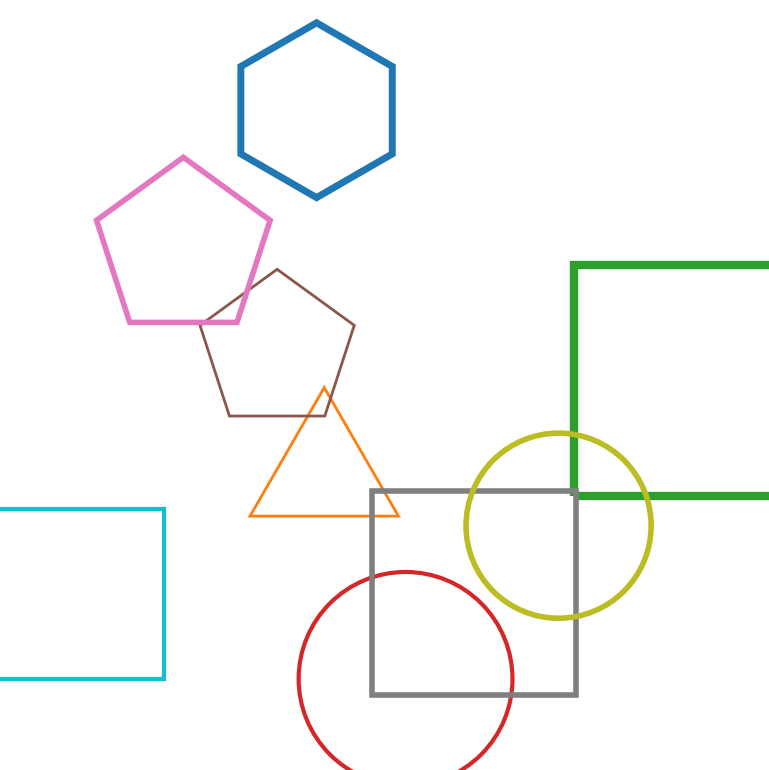[{"shape": "hexagon", "thickness": 2.5, "radius": 0.57, "center": [0.411, 0.857]}, {"shape": "triangle", "thickness": 1, "radius": 0.56, "center": [0.421, 0.385]}, {"shape": "square", "thickness": 3, "radius": 0.75, "center": [0.895, 0.506]}, {"shape": "circle", "thickness": 1.5, "radius": 0.69, "center": [0.527, 0.118]}, {"shape": "pentagon", "thickness": 1, "radius": 0.53, "center": [0.36, 0.545]}, {"shape": "pentagon", "thickness": 2, "radius": 0.59, "center": [0.238, 0.677]}, {"shape": "square", "thickness": 2, "radius": 0.66, "center": [0.616, 0.23]}, {"shape": "circle", "thickness": 2, "radius": 0.6, "center": [0.725, 0.317]}, {"shape": "square", "thickness": 1.5, "radius": 0.55, "center": [0.103, 0.228]}]